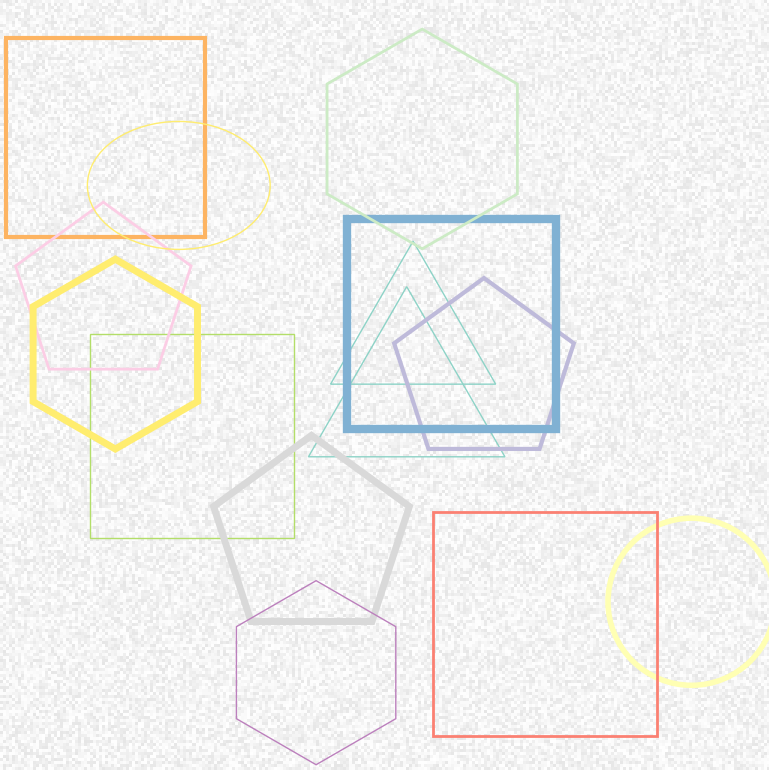[{"shape": "triangle", "thickness": 0.5, "radius": 0.74, "center": [0.528, 0.48]}, {"shape": "triangle", "thickness": 0.5, "radius": 0.62, "center": [0.536, 0.563]}, {"shape": "circle", "thickness": 2, "radius": 0.54, "center": [0.898, 0.219]}, {"shape": "pentagon", "thickness": 1.5, "radius": 0.61, "center": [0.629, 0.516]}, {"shape": "square", "thickness": 1, "radius": 0.73, "center": [0.708, 0.189]}, {"shape": "square", "thickness": 3, "radius": 0.68, "center": [0.586, 0.579]}, {"shape": "square", "thickness": 1.5, "radius": 0.65, "center": [0.137, 0.821]}, {"shape": "square", "thickness": 0.5, "radius": 0.66, "center": [0.249, 0.433]}, {"shape": "pentagon", "thickness": 1, "radius": 0.6, "center": [0.134, 0.618]}, {"shape": "pentagon", "thickness": 2.5, "radius": 0.67, "center": [0.405, 0.301]}, {"shape": "hexagon", "thickness": 0.5, "radius": 0.6, "center": [0.411, 0.126]}, {"shape": "hexagon", "thickness": 1, "radius": 0.71, "center": [0.548, 0.82]}, {"shape": "hexagon", "thickness": 2.5, "radius": 0.62, "center": [0.15, 0.54]}, {"shape": "oval", "thickness": 0.5, "radius": 0.59, "center": [0.232, 0.759]}]